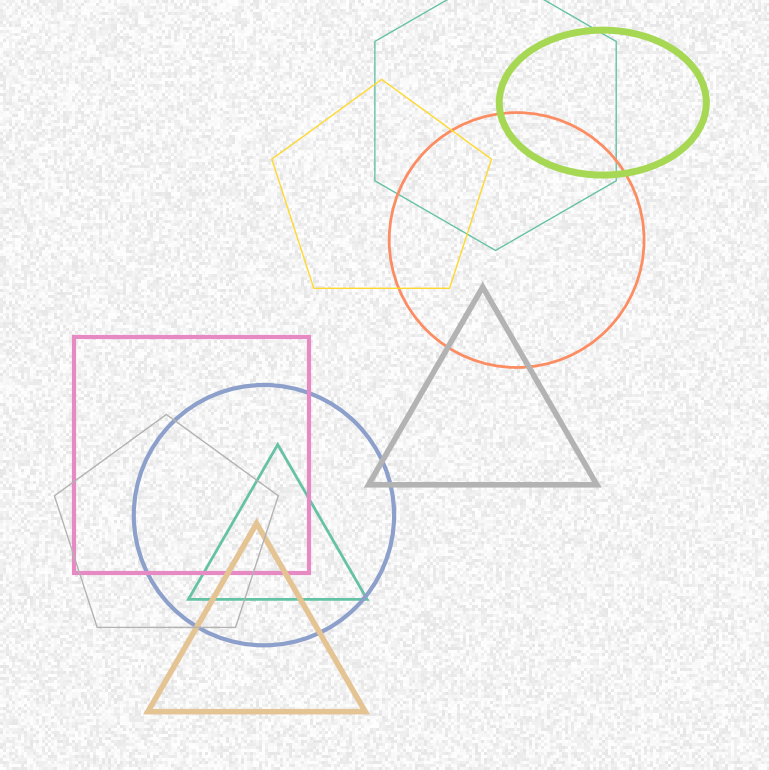[{"shape": "hexagon", "thickness": 0.5, "radius": 0.9, "center": [0.644, 0.856]}, {"shape": "triangle", "thickness": 1, "radius": 0.67, "center": [0.361, 0.289]}, {"shape": "circle", "thickness": 1, "radius": 0.83, "center": [0.671, 0.688]}, {"shape": "circle", "thickness": 1.5, "radius": 0.85, "center": [0.343, 0.331]}, {"shape": "square", "thickness": 1.5, "radius": 0.77, "center": [0.249, 0.409]}, {"shape": "oval", "thickness": 2.5, "radius": 0.67, "center": [0.783, 0.867]}, {"shape": "pentagon", "thickness": 0.5, "radius": 0.75, "center": [0.496, 0.747]}, {"shape": "triangle", "thickness": 2, "radius": 0.81, "center": [0.333, 0.157]}, {"shape": "pentagon", "thickness": 0.5, "radius": 0.76, "center": [0.216, 0.309]}, {"shape": "triangle", "thickness": 2, "radius": 0.86, "center": [0.627, 0.456]}]